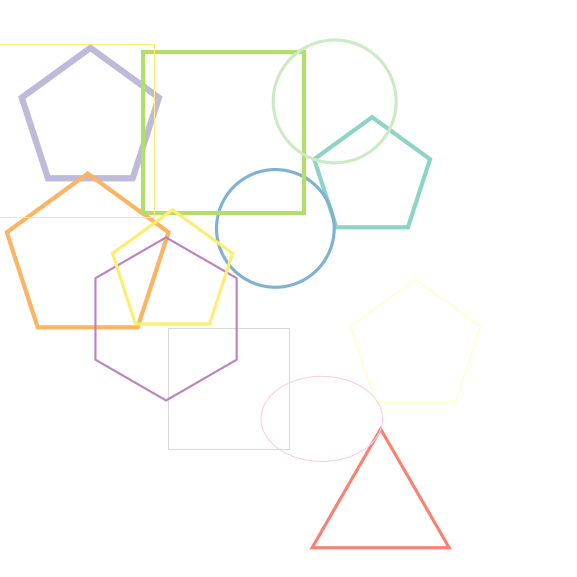[{"shape": "pentagon", "thickness": 2, "radius": 0.53, "center": [0.644, 0.691]}, {"shape": "pentagon", "thickness": 0.5, "radius": 0.59, "center": [0.72, 0.397]}, {"shape": "pentagon", "thickness": 3, "radius": 0.62, "center": [0.156, 0.791]}, {"shape": "triangle", "thickness": 1.5, "radius": 0.69, "center": [0.659, 0.119]}, {"shape": "circle", "thickness": 1.5, "radius": 0.51, "center": [0.477, 0.604]}, {"shape": "pentagon", "thickness": 2, "radius": 0.74, "center": [0.152, 0.551]}, {"shape": "square", "thickness": 2, "radius": 0.69, "center": [0.387, 0.77]}, {"shape": "oval", "thickness": 0.5, "radius": 0.53, "center": [0.557, 0.274]}, {"shape": "square", "thickness": 0.5, "radius": 0.52, "center": [0.396, 0.327]}, {"shape": "hexagon", "thickness": 1, "radius": 0.71, "center": [0.288, 0.447]}, {"shape": "circle", "thickness": 1.5, "radius": 0.53, "center": [0.58, 0.823]}, {"shape": "square", "thickness": 0.5, "radius": 0.75, "center": [0.117, 0.774]}, {"shape": "pentagon", "thickness": 1.5, "radius": 0.55, "center": [0.299, 0.527]}]